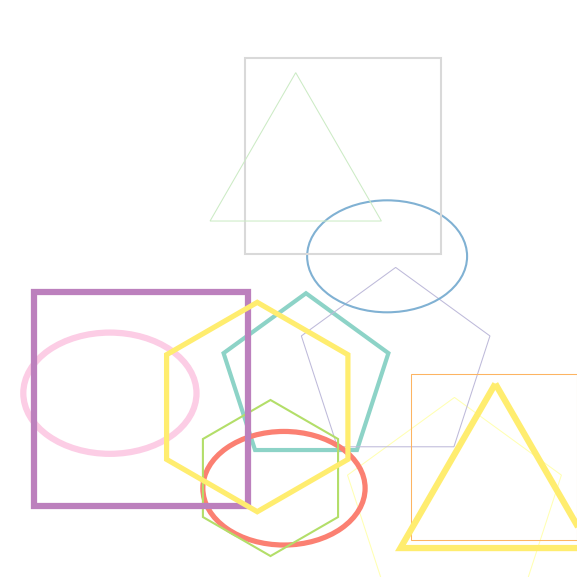[{"shape": "pentagon", "thickness": 2, "radius": 0.75, "center": [0.53, 0.341]}, {"shape": "pentagon", "thickness": 0.5, "radius": 0.97, "center": [0.787, 0.116]}, {"shape": "pentagon", "thickness": 0.5, "radius": 0.86, "center": [0.685, 0.364]}, {"shape": "oval", "thickness": 2.5, "radius": 0.7, "center": [0.492, 0.154]}, {"shape": "oval", "thickness": 1, "radius": 0.69, "center": [0.67, 0.555]}, {"shape": "square", "thickness": 0.5, "radius": 0.72, "center": [0.856, 0.208]}, {"shape": "hexagon", "thickness": 1, "radius": 0.68, "center": [0.468, 0.171]}, {"shape": "oval", "thickness": 3, "radius": 0.75, "center": [0.19, 0.318]}, {"shape": "square", "thickness": 1, "radius": 0.85, "center": [0.594, 0.728]}, {"shape": "square", "thickness": 3, "radius": 0.93, "center": [0.245, 0.308]}, {"shape": "triangle", "thickness": 0.5, "radius": 0.86, "center": [0.512, 0.702]}, {"shape": "triangle", "thickness": 3, "radius": 0.95, "center": [0.858, 0.145]}, {"shape": "hexagon", "thickness": 2.5, "radius": 0.91, "center": [0.445, 0.294]}]